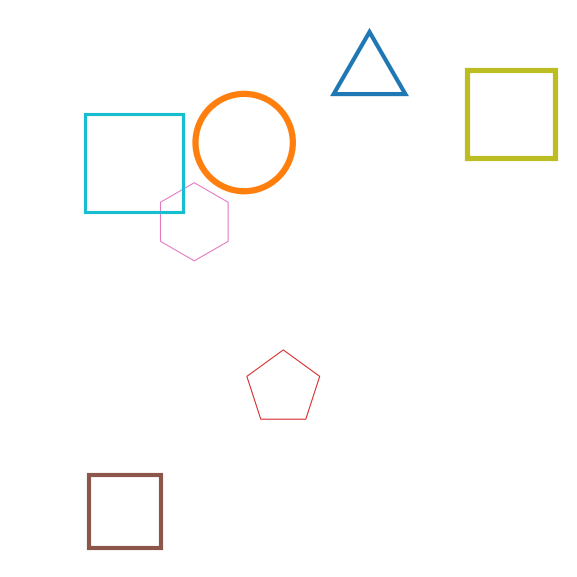[{"shape": "triangle", "thickness": 2, "radius": 0.36, "center": [0.64, 0.872]}, {"shape": "circle", "thickness": 3, "radius": 0.42, "center": [0.423, 0.752]}, {"shape": "pentagon", "thickness": 0.5, "radius": 0.33, "center": [0.491, 0.327]}, {"shape": "square", "thickness": 2, "radius": 0.32, "center": [0.217, 0.113]}, {"shape": "hexagon", "thickness": 0.5, "radius": 0.34, "center": [0.336, 0.615]}, {"shape": "square", "thickness": 2.5, "radius": 0.38, "center": [0.885, 0.801]}, {"shape": "square", "thickness": 1.5, "radius": 0.42, "center": [0.232, 0.717]}]